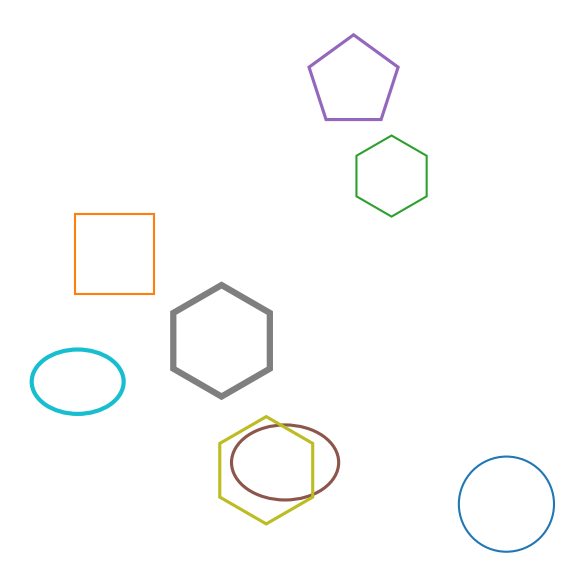[{"shape": "circle", "thickness": 1, "radius": 0.41, "center": [0.877, 0.126]}, {"shape": "square", "thickness": 1, "radius": 0.34, "center": [0.199, 0.559]}, {"shape": "hexagon", "thickness": 1, "radius": 0.35, "center": [0.678, 0.694]}, {"shape": "pentagon", "thickness": 1.5, "radius": 0.41, "center": [0.612, 0.858]}, {"shape": "oval", "thickness": 1.5, "radius": 0.46, "center": [0.494, 0.198]}, {"shape": "hexagon", "thickness": 3, "radius": 0.48, "center": [0.384, 0.409]}, {"shape": "hexagon", "thickness": 1.5, "radius": 0.46, "center": [0.461, 0.185]}, {"shape": "oval", "thickness": 2, "radius": 0.4, "center": [0.134, 0.338]}]